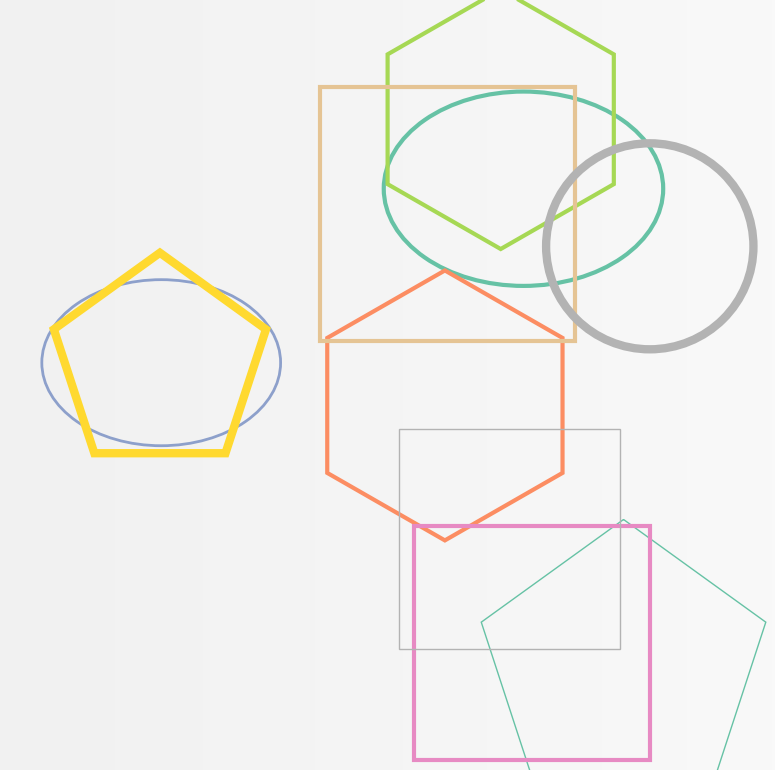[{"shape": "pentagon", "thickness": 0.5, "radius": 0.97, "center": [0.805, 0.132]}, {"shape": "oval", "thickness": 1.5, "radius": 0.9, "center": [0.675, 0.755]}, {"shape": "hexagon", "thickness": 1.5, "radius": 0.88, "center": [0.574, 0.473]}, {"shape": "oval", "thickness": 1, "radius": 0.77, "center": [0.208, 0.529]}, {"shape": "square", "thickness": 1.5, "radius": 0.76, "center": [0.686, 0.165]}, {"shape": "hexagon", "thickness": 1.5, "radius": 0.84, "center": [0.646, 0.845]}, {"shape": "pentagon", "thickness": 3, "radius": 0.72, "center": [0.206, 0.528]}, {"shape": "square", "thickness": 1.5, "radius": 0.83, "center": [0.577, 0.722]}, {"shape": "circle", "thickness": 3, "radius": 0.67, "center": [0.838, 0.68]}, {"shape": "square", "thickness": 0.5, "radius": 0.71, "center": [0.657, 0.3]}]